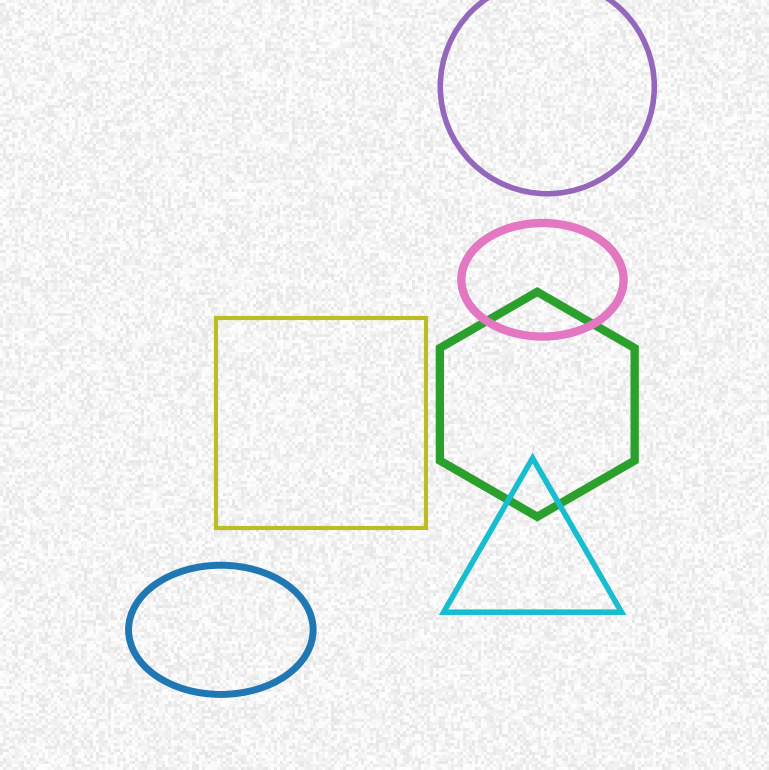[{"shape": "oval", "thickness": 2.5, "radius": 0.6, "center": [0.287, 0.182]}, {"shape": "hexagon", "thickness": 3, "radius": 0.73, "center": [0.698, 0.475]}, {"shape": "circle", "thickness": 2, "radius": 0.69, "center": [0.711, 0.887]}, {"shape": "oval", "thickness": 3, "radius": 0.53, "center": [0.705, 0.637]}, {"shape": "square", "thickness": 1.5, "radius": 0.68, "center": [0.417, 0.451]}, {"shape": "triangle", "thickness": 2, "radius": 0.67, "center": [0.692, 0.272]}]